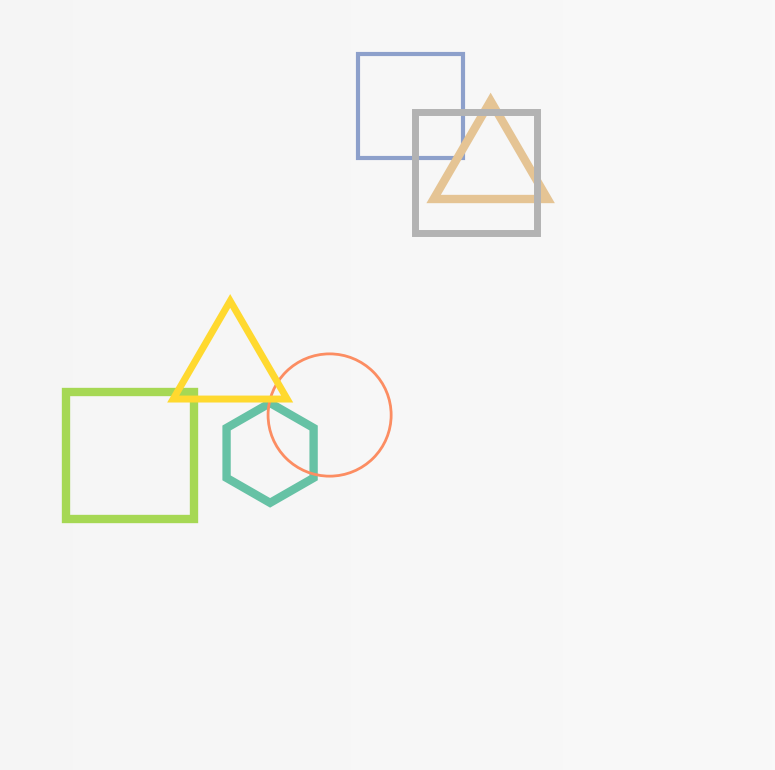[{"shape": "hexagon", "thickness": 3, "radius": 0.32, "center": [0.349, 0.412]}, {"shape": "circle", "thickness": 1, "radius": 0.4, "center": [0.425, 0.461]}, {"shape": "square", "thickness": 1.5, "radius": 0.34, "center": [0.53, 0.862]}, {"shape": "square", "thickness": 3, "radius": 0.41, "center": [0.167, 0.409]}, {"shape": "triangle", "thickness": 2.5, "radius": 0.42, "center": [0.297, 0.524]}, {"shape": "triangle", "thickness": 3, "radius": 0.42, "center": [0.633, 0.784]}, {"shape": "square", "thickness": 2.5, "radius": 0.39, "center": [0.614, 0.776]}]